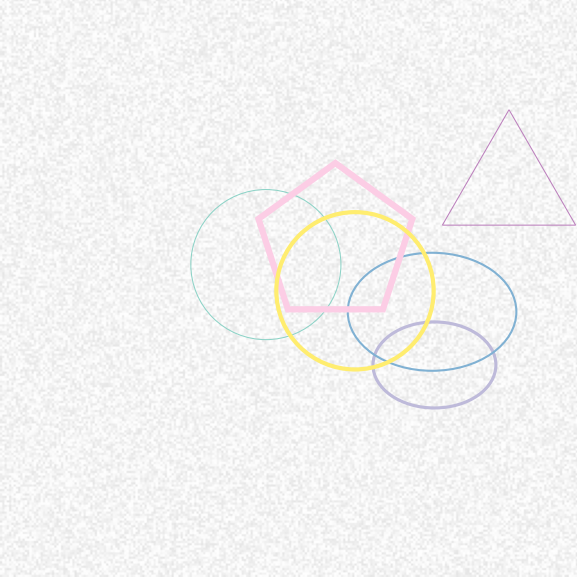[{"shape": "circle", "thickness": 0.5, "radius": 0.65, "center": [0.46, 0.541]}, {"shape": "oval", "thickness": 1.5, "radius": 0.53, "center": [0.752, 0.367]}, {"shape": "oval", "thickness": 1, "radius": 0.73, "center": [0.748, 0.459]}, {"shape": "pentagon", "thickness": 3, "radius": 0.7, "center": [0.581, 0.577]}, {"shape": "triangle", "thickness": 0.5, "radius": 0.67, "center": [0.881, 0.676]}, {"shape": "circle", "thickness": 2, "radius": 0.68, "center": [0.615, 0.496]}]